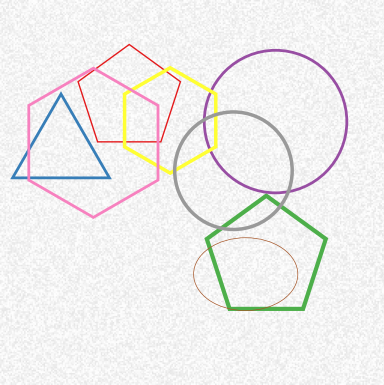[{"shape": "pentagon", "thickness": 1, "radius": 0.7, "center": [0.336, 0.745]}, {"shape": "triangle", "thickness": 2, "radius": 0.73, "center": [0.158, 0.611]}, {"shape": "pentagon", "thickness": 3, "radius": 0.81, "center": [0.692, 0.329]}, {"shape": "circle", "thickness": 2, "radius": 0.93, "center": [0.716, 0.684]}, {"shape": "hexagon", "thickness": 2.5, "radius": 0.68, "center": [0.442, 0.687]}, {"shape": "oval", "thickness": 0.5, "radius": 0.68, "center": [0.638, 0.288]}, {"shape": "hexagon", "thickness": 2, "radius": 0.97, "center": [0.243, 0.629]}, {"shape": "circle", "thickness": 2.5, "radius": 0.76, "center": [0.606, 0.557]}]